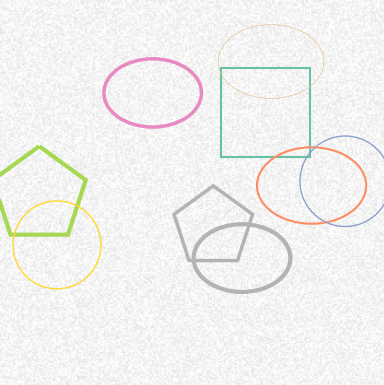[{"shape": "square", "thickness": 1.5, "radius": 0.58, "center": [0.69, 0.709]}, {"shape": "oval", "thickness": 1.5, "radius": 0.71, "center": [0.809, 0.518]}, {"shape": "circle", "thickness": 1, "radius": 0.59, "center": [0.897, 0.529]}, {"shape": "oval", "thickness": 2.5, "radius": 0.63, "center": [0.397, 0.759]}, {"shape": "pentagon", "thickness": 3, "radius": 0.63, "center": [0.102, 0.493]}, {"shape": "circle", "thickness": 1, "radius": 0.57, "center": [0.148, 0.364]}, {"shape": "oval", "thickness": 0.5, "radius": 0.69, "center": [0.704, 0.84]}, {"shape": "pentagon", "thickness": 2.5, "radius": 0.54, "center": [0.554, 0.41]}, {"shape": "oval", "thickness": 3, "radius": 0.63, "center": [0.629, 0.33]}]